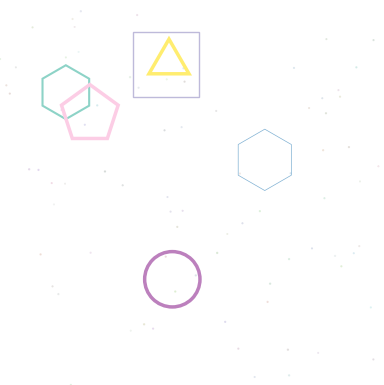[{"shape": "hexagon", "thickness": 1.5, "radius": 0.35, "center": [0.171, 0.761]}, {"shape": "square", "thickness": 1, "radius": 0.42, "center": [0.432, 0.832]}, {"shape": "hexagon", "thickness": 0.5, "radius": 0.4, "center": [0.688, 0.585]}, {"shape": "pentagon", "thickness": 2.5, "radius": 0.39, "center": [0.233, 0.703]}, {"shape": "circle", "thickness": 2.5, "radius": 0.36, "center": [0.448, 0.275]}, {"shape": "triangle", "thickness": 2.5, "radius": 0.3, "center": [0.439, 0.838]}]